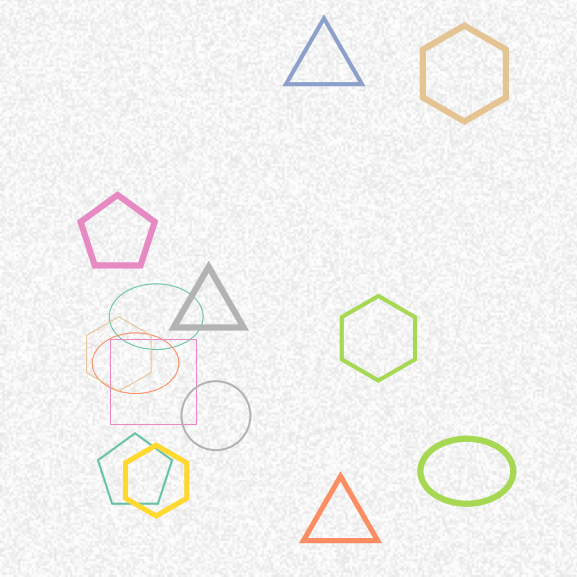[{"shape": "pentagon", "thickness": 1, "radius": 0.34, "center": [0.234, 0.181]}, {"shape": "oval", "thickness": 0.5, "radius": 0.41, "center": [0.27, 0.451]}, {"shape": "oval", "thickness": 0.5, "radius": 0.37, "center": [0.235, 0.37]}, {"shape": "triangle", "thickness": 2.5, "radius": 0.37, "center": [0.59, 0.1]}, {"shape": "triangle", "thickness": 2, "radius": 0.38, "center": [0.561, 0.891]}, {"shape": "pentagon", "thickness": 3, "radius": 0.34, "center": [0.204, 0.594]}, {"shape": "square", "thickness": 0.5, "radius": 0.37, "center": [0.265, 0.339]}, {"shape": "hexagon", "thickness": 2, "radius": 0.37, "center": [0.655, 0.413]}, {"shape": "oval", "thickness": 3, "radius": 0.4, "center": [0.808, 0.183]}, {"shape": "hexagon", "thickness": 2.5, "radius": 0.31, "center": [0.27, 0.167]}, {"shape": "hexagon", "thickness": 0.5, "radius": 0.32, "center": [0.206, 0.386]}, {"shape": "hexagon", "thickness": 3, "radius": 0.42, "center": [0.804, 0.872]}, {"shape": "circle", "thickness": 1, "radius": 0.3, "center": [0.374, 0.279]}, {"shape": "triangle", "thickness": 3, "radius": 0.35, "center": [0.361, 0.467]}]